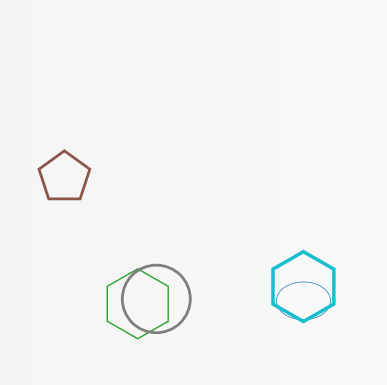[{"shape": "oval", "thickness": 0.5, "radius": 0.35, "center": [0.783, 0.219]}, {"shape": "hexagon", "thickness": 1, "radius": 0.45, "center": [0.355, 0.211]}, {"shape": "pentagon", "thickness": 2, "radius": 0.34, "center": [0.166, 0.539]}, {"shape": "circle", "thickness": 2, "radius": 0.44, "center": [0.403, 0.224]}, {"shape": "hexagon", "thickness": 2.5, "radius": 0.45, "center": [0.783, 0.256]}]